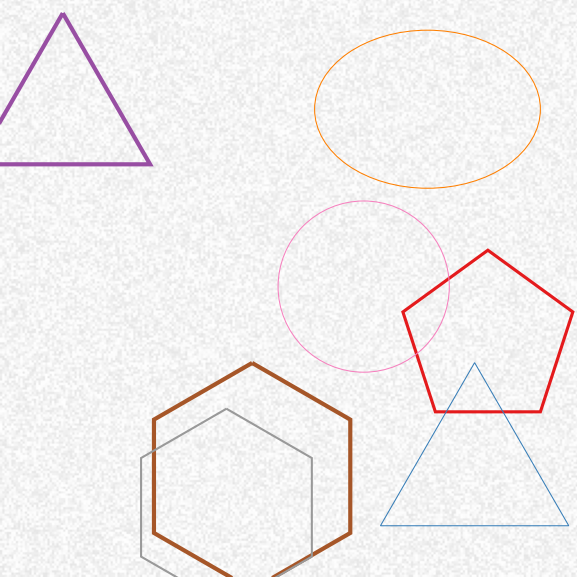[{"shape": "pentagon", "thickness": 1.5, "radius": 0.77, "center": [0.845, 0.411]}, {"shape": "triangle", "thickness": 0.5, "radius": 0.94, "center": [0.822, 0.183]}, {"shape": "triangle", "thickness": 2, "radius": 0.87, "center": [0.109, 0.802]}, {"shape": "oval", "thickness": 0.5, "radius": 0.98, "center": [0.74, 0.81]}, {"shape": "hexagon", "thickness": 2, "radius": 0.98, "center": [0.437, 0.174]}, {"shape": "circle", "thickness": 0.5, "radius": 0.74, "center": [0.63, 0.503]}, {"shape": "hexagon", "thickness": 1, "radius": 0.85, "center": [0.392, 0.121]}]